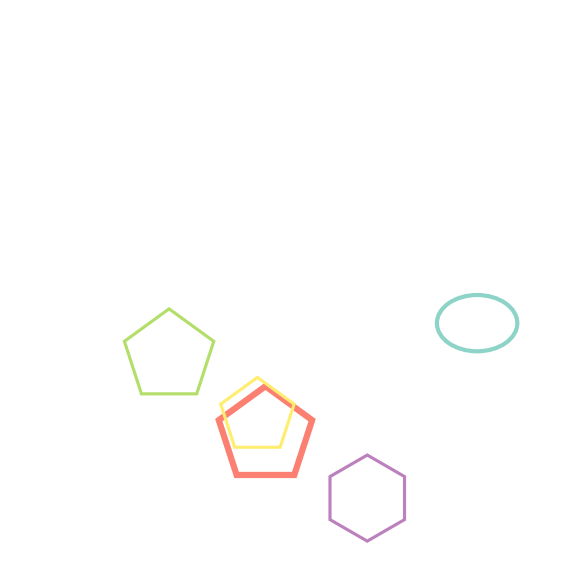[{"shape": "oval", "thickness": 2, "radius": 0.35, "center": [0.826, 0.44]}, {"shape": "pentagon", "thickness": 3, "radius": 0.42, "center": [0.46, 0.245]}, {"shape": "pentagon", "thickness": 1.5, "radius": 0.41, "center": [0.293, 0.383]}, {"shape": "hexagon", "thickness": 1.5, "radius": 0.37, "center": [0.636, 0.137]}, {"shape": "pentagon", "thickness": 1.5, "radius": 0.33, "center": [0.446, 0.279]}]